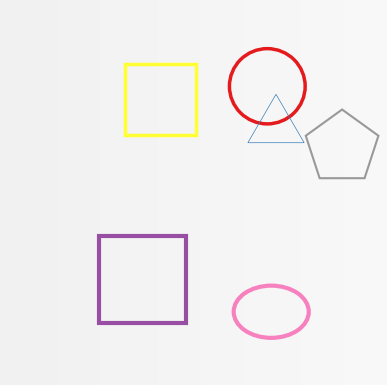[{"shape": "circle", "thickness": 2.5, "radius": 0.49, "center": [0.69, 0.776]}, {"shape": "triangle", "thickness": 0.5, "radius": 0.42, "center": [0.712, 0.671]}, {"shape": "square", "thickness": 3, "radius": 0.56, "center": [0.367, 0.273]}, {"shape": "square", "thickness": 2.5, "radius": 0.46, "center": [0.413, 0.742]}, {"shape": "oval", "thickness": 3, "radius": 0.48, "center": [0.7, 0.19]}, {"shape": "pentagon", "thickness": 1.5, "radius": 0.49, "center": [0.883, 0.617]}]